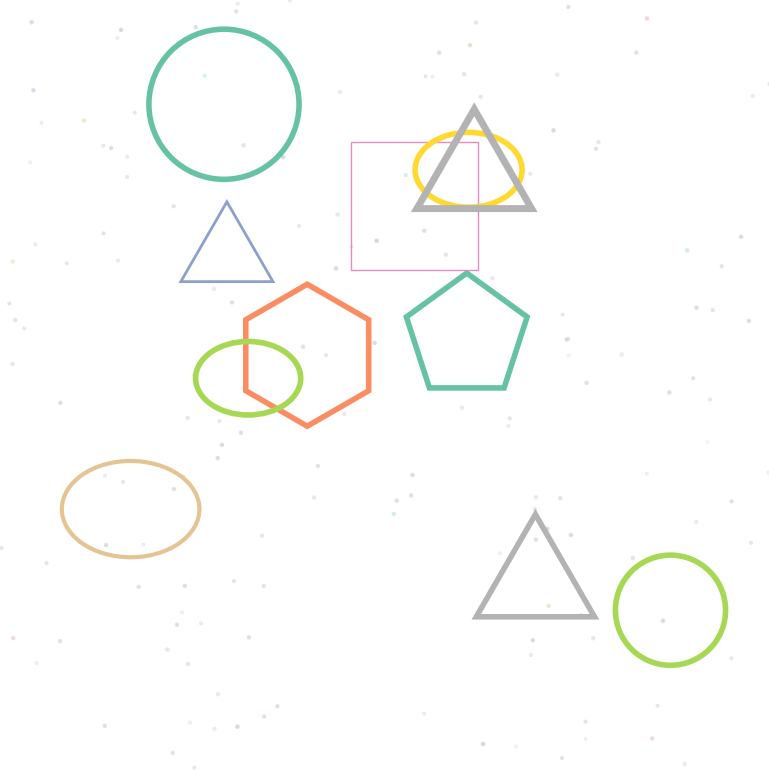[{"shape": "pentagon", "thickness": 2, "radius": 0.41, "center": [0.606, 0.563]}, {"shape": "circle", "thickness": 2, "radius": 0.49, "center": [0.291, 0.865]}, {"shape": "hexagon", "thickness": 2, "radius": 0.46, "center": [0.399, 0.539]}, {"shape": "triangle", "thickness": 1, "radius": 0.35, "center": [0.295, 0.669]}, {"shape": "square", "thickness": 0.5, "radius": 0.41, "center": [0.538, 0.732]}, {"shape": "oval", "thickness": 2, "radius": 0.34, "center": [0.322, 0.509]}, {"shape": "circle", "thickness": 2, "radius": 0.36, "center": [0.871, 0.208]}, {"shape": "oval", "thickness": 2, "radius": 0.35, "center": [0.609, 0.779]}, {"shape": "oval", "thickness": 1.5, "radius": 0.45, "center": [0.17, 0.339]}, {"shape": "triangle", "thickness": 2, "radius": 0.44, "center": [0.695, 0.243]}, {"shape": "triangle", "thickness": 2.5, "radius": 0.43, "center": [0.616, 0.772]}]